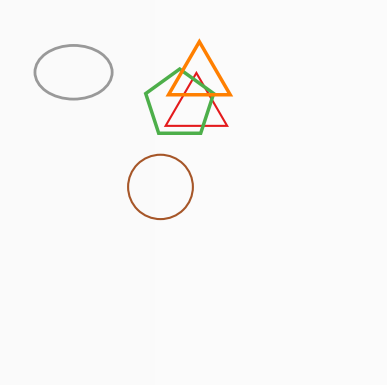[{"shape": "triangle", "thickness": 1.5, "radius": 0.46, "center": [0.507, 0.719]}, {"shape": "pentagon", "thickness": 2.5, "radius": 0.46, "center": [0.464, 0.728]}, {"shape": "triangle", "thickness": 2.5, "radius": 0.46, "center": [0.514, 0.8]}, {"shape": "circle", "thickness": 1.5, "radius": 0.42, "center": [0.414, 0.514]}, {"shape": "oval", "thickness": 2, "radius": 0.5, "center": [0.19, 0.812]}]